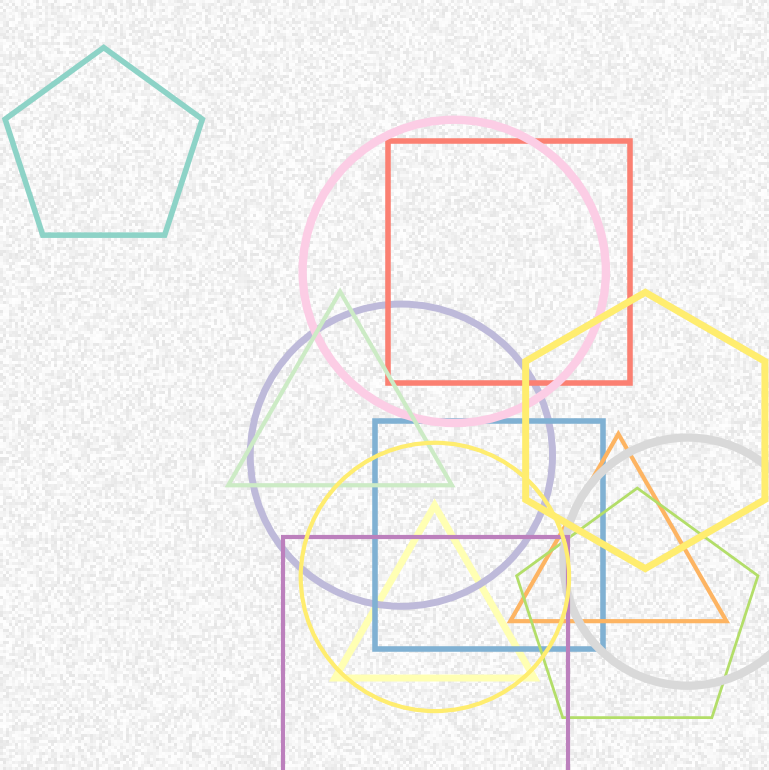[{"shape": "pentagon", "thickness": 2, "radius": 0.67, "center": [0.135, 0.804]}, {"shape": "triangle", "thickness": 2.5, "radius": 0.75, "center": [0.564, 0.194]}, {"shape": "circle", "thickness": 2.5, "radius": 0.98, "center": [0.521, 0.409]}, {"shape": "square", "thickness": 2, "radius": 0.79, "center": [0.661, 0.659]}, {"shape": "square", "thickness": 2, "radius": 0.74, "center": [0.635, 0.305]}, {"shape": "triangle", "thickness": 1.5, "radius": 0.81, "center": [0.803, 0.274]}, {"shape": "pentagon", "thickness": 1, "radius": 0.82, "center": [0.828, 0.201]}, {"shape": "circle", "thickness": 3, "radius": 0.98, "center": [0.59, 0.648]}, {"shape": "circle", "thickness": 3, "radius": 0.81, "center": [0.893, 0.271]}, {"shape": "square", "thickness": 1.5, "radius": 0.93, "center": [0.553, 0.118]}, {"shape": "triangle", "thickness": 1.5, "radius": 0.84, "center": [0.442, 0.454]}, {"shape": "hexagon", "thickness": 2.5, "radius": 0.9, "center": [0.838, 0.441]}, {"shape": "circle", "thickness": 1.5, "radius": 0.87, "center": [0.565, 0.251]}]